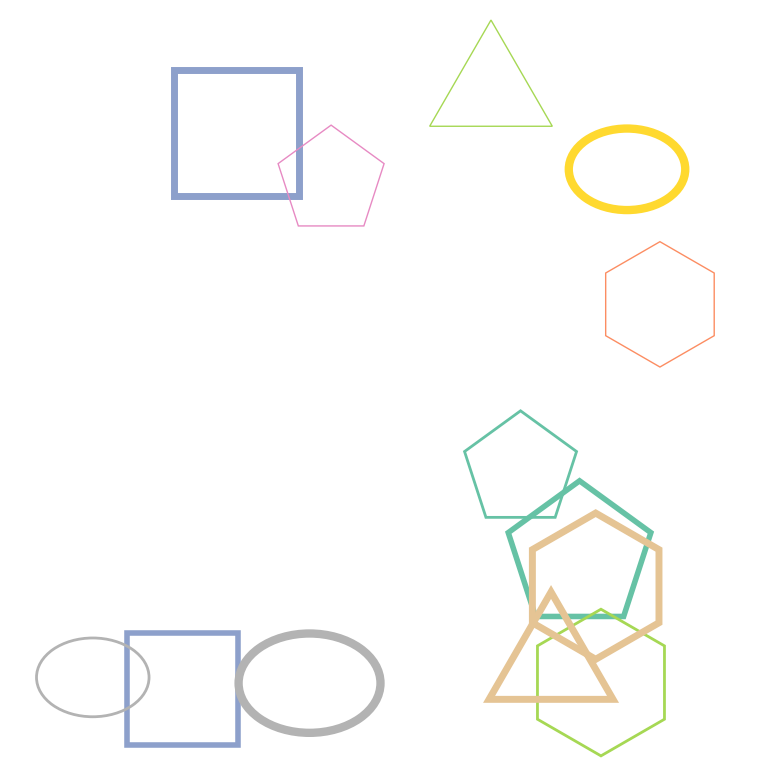[{"shape": "pentagon", "thickness": 1, "radius": 0.38, "center": [0.676, 0.39]}, {"shape": "pentagon", "thickness": 2, "radius": 0.49, "center": [0.753, 0.278]}, {"shape": "hexagon", "thickness": 0.5, "radius": 0.41, "center": [0.857, 0.605]}, {"shape": "square", "thickness": 2.5, "radius": 0.41, "center": [0.307, 0.827]}, {"shape": "square", "thickness": 2, "radius": 0.36, "center": [0.237, 0.106]}, {"shape": "pentagon", "thickness": 0.5, "radius": 0.36, "center": [0.43, 0.765]}, {"shape": "hexagon", "thickness": 1, "radius": 0.48, "center": [0.78, 0.114]}, {"shape": "triangle", "thickness": 0.5, "radius": 0.46, "center": [0.638, 0.882]}, {"shape": "oval", "thickness": 3, "radius": 0.38, "center": [0.814, 0.78]}, {"shape": "hexagon", "thickness": 2.5, "radius": 0.47, "center": [0.774, 0.239]}, {"shape": "triangle", "thickness": 2.5, "radius": 0.46, "center": [0.716, 0.138]}, {"shape": "oval", "thickness": 3, "radius": 0.46, "center": [0.402, 0.113]}, {"shape": "oval", "thickness": 1, "radius": 0.37, "center": [0.12, 0.12]}]